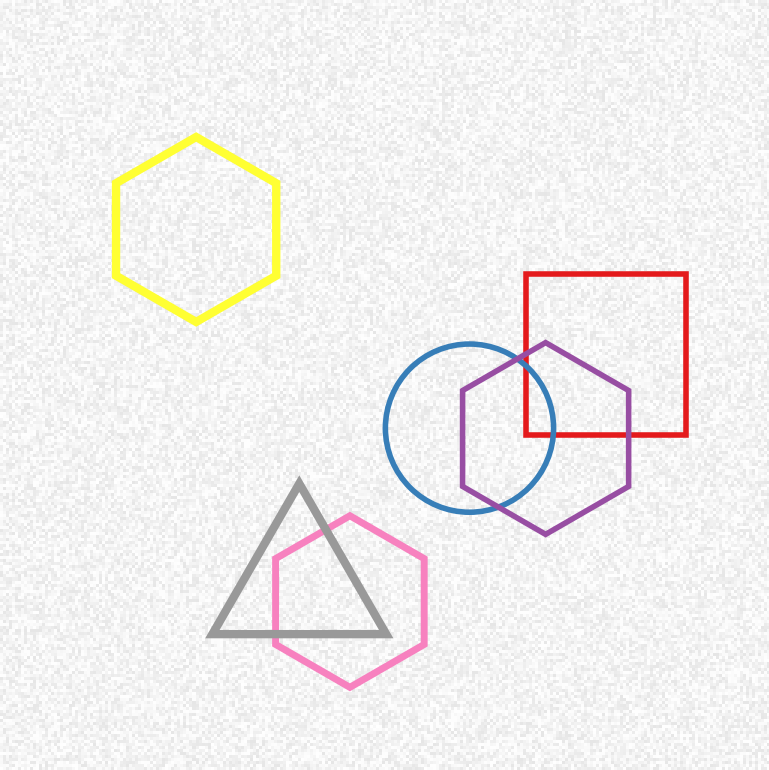[{"shape": "square", "thickness": 2, "radius": 0.52, "center": [0.787, 0.54]}, {"shape": "circle", "thickness": 2, "radius": 0.55, "center": [0.61, 0.444]}, {"shape": "hexagon", "thickness": 2, "radius": 0.62, "center": [0.709, 0.431]}, {"shape": "hexagon", "thickness": 3, "radius": 0.6, "center": [0.255, 0.702]}, {"shape": "hexagon", "thickness": 2.5, "radius": 0.56, "center": [0.454, 0.219]}, {"shape": "triangle", "thickness": 3, "radius": 0.65, "center": [0.389, 0.242]}]